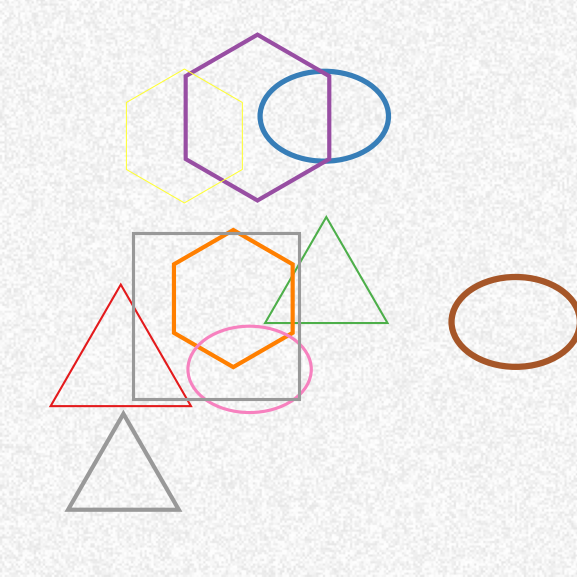[{"shape": "triangle", "thickness": 1, "radius": 0.7, "center": [0.209, 0.366]}, {"shape": "oval", "thickness": 2.5, "radius": 0.56, "center": [0.562, 0.798]}, {"shape": "triangle", "thickness": 1, "radius": 0.61, "center": [0.565, 0.501]}, {"shape": "hexagon", "thickness": 2, "radius": 0.72, "center": [0.446, 0.796]}, {"shape": "hexagon", "thickness": 2, "radius": 0.59, "center": [0.404, 0.482]}, {"shape": "hexagon", "thickness": 0.5, "radius": 0.58, "center": [0.319, 0.764]}, {"shape": "oval", "thickness": 3, "radius": 0.56, "center": [0.893, 0.442]}, {"shape": "oval", "thickness": 1.5, "radius": 0.53, "center": [0.432, 0.36]}, {"shape": "square", "thickness": 1.5, "radius": 0.72, "center": [0.373, 0.452]}, {"shape": "triangle", "thickness": 2, "radius": 0.55, "center": [0.214, 0.172]}]